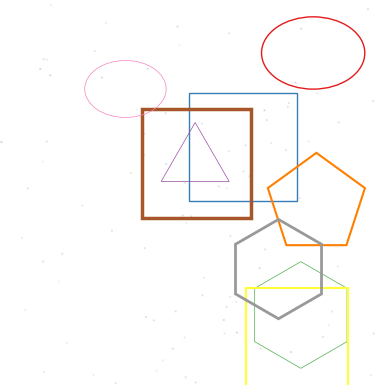[{"shape": "oval", "thickness": 1, "radius": 0.67, "center": [0.813, 0.862]}, {"shape": "square", "thickness": 1, "radius": 0.7, "center": [0.632, 0.619]}, {"shape": "hexagon", "thickness": 0.5, "radius": 0.69, "center": [0.781, 0.182]}, {"shape": "triangle", "thickness": 0.5, "radius": 0.51, "center": [0.507, 0.58]}, {"shape": "pentagon", "thickness": 1.5, "radius": 0.66, "center": [0.822, 0.47]}, {"shape": "square", "thickness": 1.5, "radius": 0.67, "center": [0.772, 0.119]}, {"shape": "square", "thickness": 2.5, "radius": 0.71, "center": [0.51, 0.575]}, {"shape": "oval", "thickness": 0.5, "radius": 0.53, "center": [0.326, 0.769]}, {"shape": "hexagon", "thickness": 2, "radius": 0.64, "center": [0.723, 0.301]}]